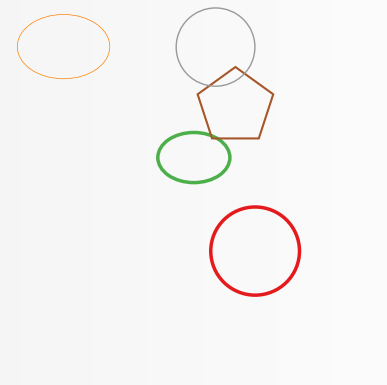[{"shape": "circle", "thickness": 2.5, "radius": 0.57, "center": [0.658, 0.348]}, {"shape": "oval", "thickness": 2.5, "radius": 0.46, "center": [0.5, 0.591]}, {"shape": "oval", "thickness": 0.5, "radius": 0.6, "center": [0.164, 0.879]}, {"shape": "pentagon", "thickness": 1.5, "radius": 0.51, "center": [0.608, 0.723]}, {"shape": "circle", "thickness": 1, "radius": 0.51, "center": [0.556, 0.878]}]